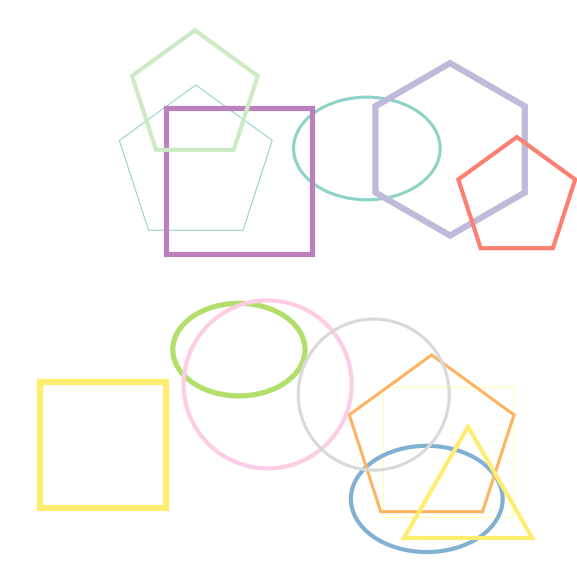[{"shape": "pentagon", "thickness": 0.5, "radius": 0.7, "center": [0.339, 0.713]}, {"shape": "oval", "thickness": 1.5, "radius": 0.63, "center": [0.635, 0.742]}, {"shape": "square", "thickness": 0.5, "radius": 0.56, "center": [0.775, 0.216]}, {"shape": "hexagon", "thickness": 3, "radius": 0.75, "center": [0.779, 0.741]}, {"shape": "pentagon", "thickness": 2, "radius": 0.53, "center": [0.895, 0.655]}, {"shape": "oval", "thickness": 2, "radius": 0.66, "center": [0.739, 0.135]}, {"shape": "pentagon", "thickness": 1.5, "radius": 0.75, "center": [0.747, 0.234]}, {"shape": "oval", "thickness": 2.5, "radius": 0.57, "center": [0.414, 0.394]}, {"shape": "circle", "thickness": 2, "radius": 0.73, "center": [0.463, 0.333]}, {"shape": "circle", "thickness": 1.5, "radius": 0.65, "center": [0.647, 0.316]}, {"shape": "square", "thickness": 2.5, "radius": 0.63, "center": [0.414, 0.685]}, {"shape": "pentagon", "thickness": 2, "radius": 0.57, "center": [0.337, 0.832]}, {"shape": "triangle", "thickness": 2, "radius": 0.64, "center": [0.811, 0.132]}, {"shape": "square", "thickness": 3, "radius": 0.55, "center": [0.178, 0.229]}]